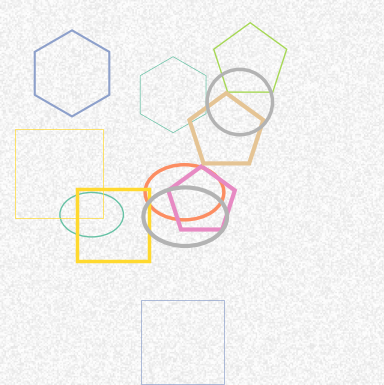[{"shape": "oval", "thickness": 1, "radius": 0.41, "center": [0.238, 0.442]}, {"shape": "hexagon", "thickness": 0.5, "radius": 0.49, "center": [0.45, 0.754]}, {"shape": "oval", "thickness": 2.5, "radius": 0.51, "center": [0.479, 0.501]}, {"shape": "square", "thickness": 0.5, "radius": 0.54, "center": [0.474, 0.111]}, {"shape": "hexagon", "thickness": 1.5, "radius": 0.56, "center": [0.187, 0.809]}, {"shape": "pentagon", "thickness": 3, "radius": 0.45, "center": [0.524, 0.477]}, {"shape": "pentagon", "thickness": 1, "radius": 0.5, "center": [0.65, 0.841]}, {"shape": "square", "thickness": 2.5, "radius": 0.47, "center": [0.294, 0.415]}, {"shape": "square", "thickness": 0.5, "radius": 0.57, "center": [0.153, 0.549]}, {"shape": "pentagon", "thickness": 3, "radius": 0.5, "center": [0.588, 0.657]}, {"shape": "oval", "thickness": 3, "radius": 0.54, "center": [0.481, 0.437]}, {"shape": "circle", "thickness": 2.5, "radius": 0.42, "center": [0.623, 0.735]}]